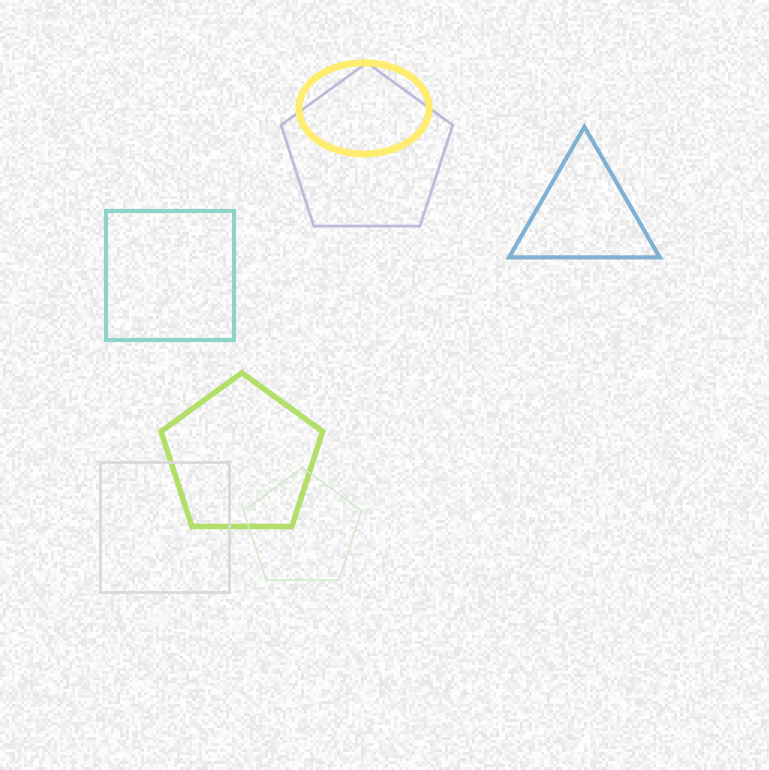[{"shape": "square", "thickness": 1.5, "radius": 0.42, "center": [0.221, 0.642]}, {"shape": "pentagon", "thickness": 1, "radius": 0.59, "center": [0.476, 0.801]}, {"shape": "triangle", "thickness": 1.5, "radius": 0.57, "center": [0.759, 0.722]}, {"shape": "pentagon", "thickness": 2, "radius": 0.55, "center": [0.314, 0.406]}, {"shape": "square", "thickness": 1, "radius": 0.42, "center": [0.214, 0.316]}, {"shape": "pentagon", "thickness": 0.5, "radius": 0.4, "center": [0.393, 0.312]}, {"shape": "oval", "thickness": 2.5, "radius": 0.42, "center": [0.473, 0.859]}]